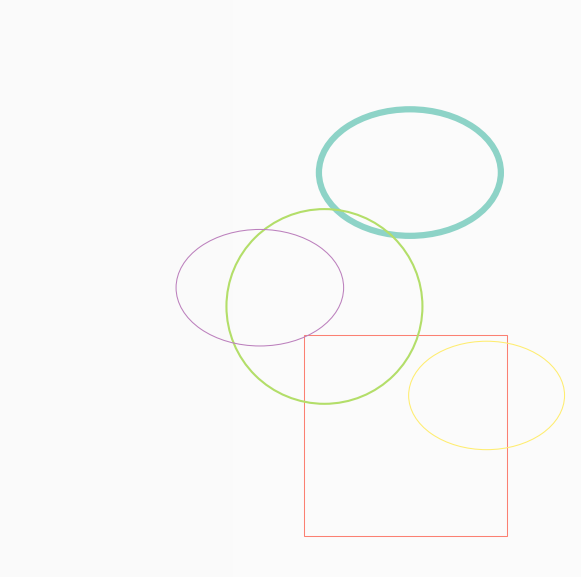[{"shape": "oval", "thickness": 3, "radius": 0.78, "center": [0.705, 0.7]}, {"shape": "square", "thickness": 0.5, "radius": 0.87, "center": [0.697, 0.245]}, {"shape": "circle", "thickness": 1, "radius": 0.84, "center": [0.558, 0.468]}, {"shape": "oval", "thickness": 0.5, "radius": 0.72, "center": [0.447, 0.501]}, {"shape": "oval", "thickness": 0.5, "radius": 0.67, "center": [0.837, 0.314]}]